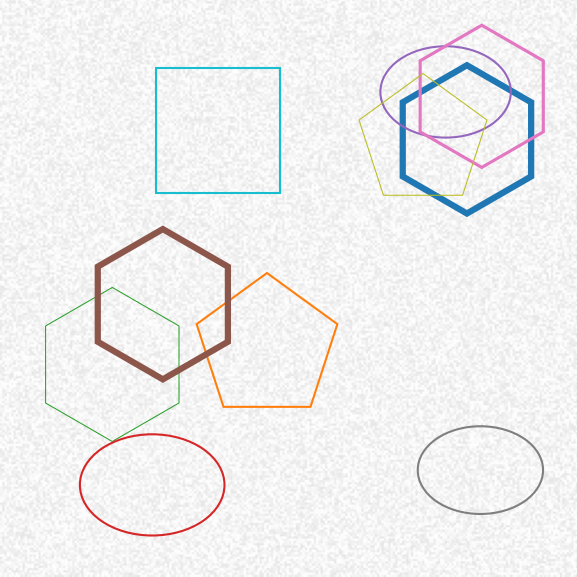[{"shape": "hexagon", "thickness": 3, "radius": 0.64, "center": [0.809, 0.758]}, {"shape": "pentagon", "thickness": 1, "radius": 0.64, "center": [0.462, 0.398]}, {"shape": "hexagon", "thickness": 0.5, "radius": 0.67, "center": [0.194, 0.368]}, {"shape": "oval", "thickness": 1, "radius": 0.63, "center": [0.264, 0.159]}, {"shape": "oval", "thickness": 1, "radius": 0.56, "center": [0.772, 0.84]}, {"shape": "hexagon", "thickness": 3, "radius": 0.65, "center": [0.282, 0.472]}, {"shape": "hexagon", "thickness": 1.5, "radius": 0.62, "center": [0.834, 0.832]}, {"shape": "oval", "thickness": 1, "radius": 0.54, "center": [0.832, 0.185]}, {"shape": "pentagon", "thickness": 0.5, "radius": 0.58, "center": [0.732, 0.755]}, {"shape": "square", "thickness": 1, "radius": 0.54, "center": [0.378, 0.773]}]